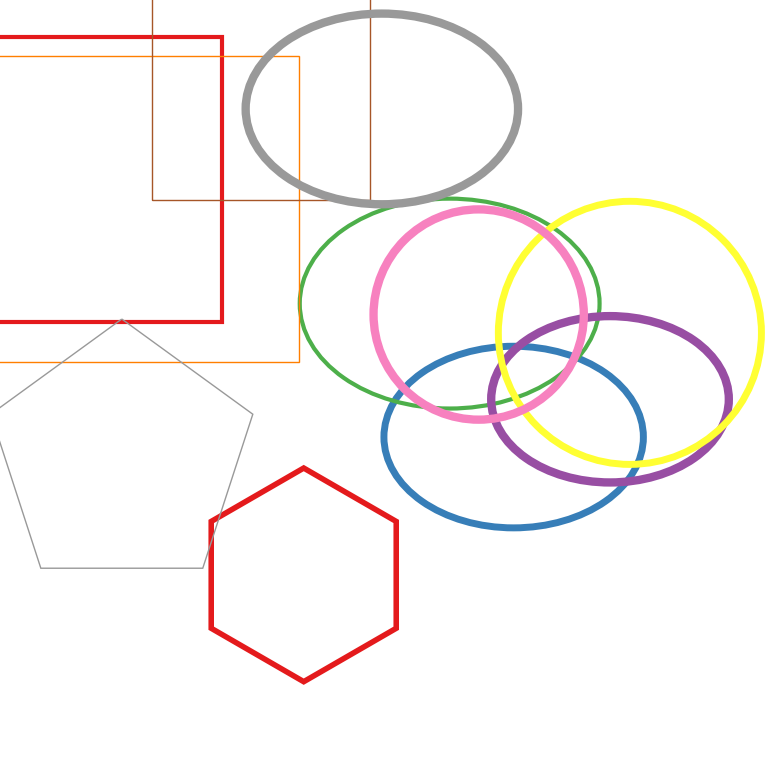[{"shape": "square", "thickness": 1.5, "radius": 0.93, "center": [0.102, 0.767]}, {"shape": "hexagon", "thickness": 2, "radius": 0.69, "center": [0.394, 0.253]}, {"shape": "oval", "thickness": 2.5, "radius": 0.84, "center": [0.667, 0.432]}, {"shape": "oval", "thickness": 1.5, "radius": 0.97, "center": [0.584, 0.606]}, {"shape": "oval", "thickness": 3, "radius": 0.77, "center": [0.792, 0.481]}, {"shape": "square", "thickness": 0.5, "radius": 0.99, "center": [0.19, 0.729]}, {"shape": "circle", "thickness": 2.5, "radius": 0.85, "center": [0.818, 0.568]}, {"shape": "square", "thickness": 0.5, "radius": 0.71, "center": [0.339, 0.882]}, {"shape": "circle", "thickness": 3, "radius": 0.68, "center": [0.622, 0.592]}, {"shape": "pentagon", "thickness": 0.5, "radius": 0.89, "center": [0.158, 0.407]}, {"shape": "oval", "thickness": 3, "radius": 0.88, "center": [0.496, 0.859]}]